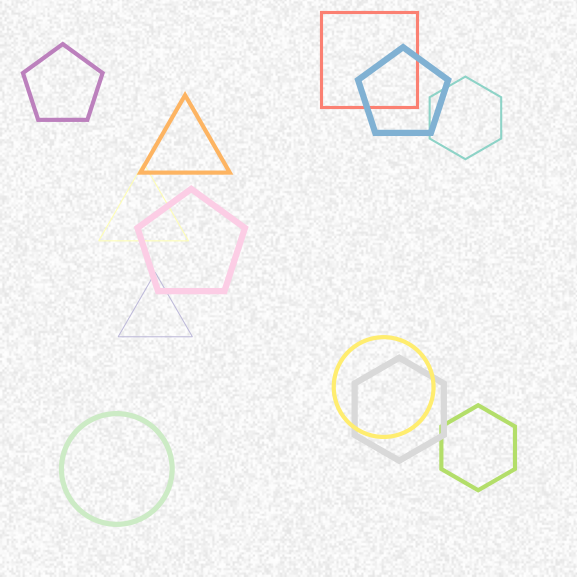[{"shape": "hexagon", "thickness": 1, "radius": 0.36, "center": [0.806, 0.795]}, {"shape": "triangle", "thickness": 0.5, "radius": 0.45, "center": [0.249, 0.627]}, {"shape": "triangle", "thickness": 0.5, "radius": 0.37, "center": [0.269, 0.453]}, {"shape": "square", "thickness": 1.5, "radius": 0.41, "center": [0.639, 0.896]}, {"shape": "pentagon", "thickness": 3, "radius": 0.41, "center": [0.698, 0.835]}, {"shape": "triangle", "thickness": 2, "radius": 0.45, "center": [0.32, 0.745]}, {"shape": "hexagon", "thickness": 2, "radius": 0.37, "center": [0.828, 0.224]}, {"shape": "pentagon", "thickness": 3, "radius": 0.49, "center": [0.331, 0.574]}, {"shape": "hexagon", "thickness": 3, "radius": 0.45, "center": [0.691, 0.291]}, {"shape": "pentagon", "thickness": 2, "radius": 0.36, "center": [0.109, 0.85]}, {"shape": "circle", "thickness": 2.5, "radius": 0.48, "center": [0.202, 0.187]}, {"shape": "circle", "thickness": 2, "radius": 0.43, "center": [0.664, 0.329]}]